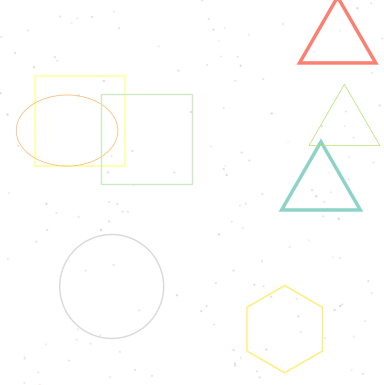[{"shape": "triangle", "thickness": 2.5, "radius": 0.59, "center": [0.834, 0.514]}, {"shape": "square", "thickness": 1.5, "radius": 0.58, "center": [0.208, 0.686]}, {"shape": "triangle", "thickness": 2.5, "radius": 0.57, "center": [0.877, 0.894]}, {"shape": "oval", "thickness": 0.5, "radius": 0.66, "center": [0.174, 0.661]}, {"shape": "triangle", "thickness": 0.5, "radius": 0.53, "center": [0.895, 0.675]}, {"shape": "circle", "thickness": 1, "radius": 0.67, "center": [0.29, 0.256]}, {"shape": "square", "thickness": 1, "radius": 0.59, "center": [0.38, 0.639]}, {"shape": "hexagon", "thickness": 1, "radius": 0.57, "center": [0.74, 0.145]}]